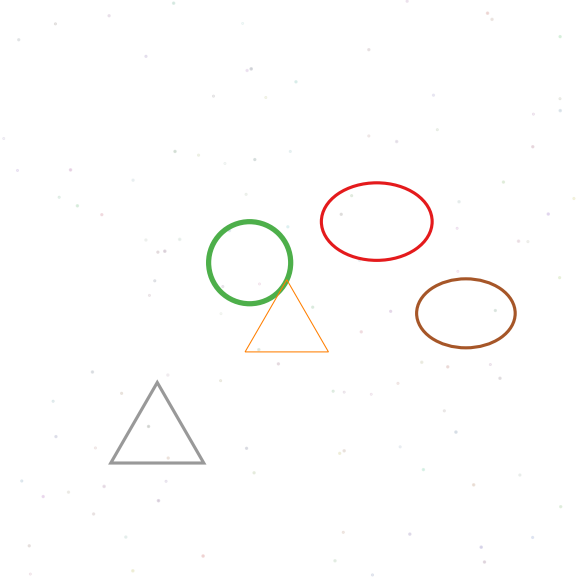[{"shape": "oval", "thickness": 1.5, "radius": 0.48, "center": [0.652, 0.615]}, {"shape": "circle", "thickness": 2.5, "radius": 0.36, "center": [0.432, 0.544]}, {"shape": "triangle", "thickness": 0.5, "radius": 0.42, "center": [0.497, 0.431]}, {"shape": "oval", "thickness": 1.5, "radius": 0.43, "center": [0.807, 0.457]}, {"shape": "triangle", "thickness": 1.5, "radius": 0.46, "center": [0.272, 0.244]}]